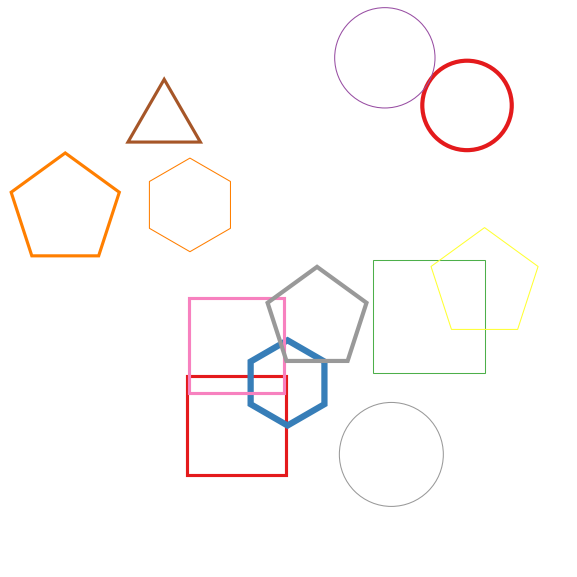[{"shape": "circle", "thickness": 2, "radius": 0.39, "center": [0.809, 0.817]}, {"shape": "square", "thickness": 1.5, "radius": 0.43, "center": [0.409, 0.262]}, {"shape": "hexagon", "thickness": 3, "radius": 0.37, "center": [0.498, 0.336]}, {"shape": "square", "thickness": 0.5, "radius": 0.49, "center": [0.743, 0.451]}, {"shape": "circle", "thickness": 0.5, "radius": 0.43, "center": [0.666, 0.899]}, {"shape": "pentagon", "thickness": 1.5, "radius": 0.49, "center": [0.113, 0.636]}, {"shape": "hexagon", "thickness": 0.5, "radius": 0.41, "center": [0.329, 0.644]}, {"shape": "pentagon", "thickness": 0.5, "radius": 0.49, "center": [0.839, 0.508]}, {"shape": "triangle", "thickness": 1.5, "radius": 0.36, "center": [0.284, 0.789]}, {"shape": "square", "thickness": 1.5, "radius": 0.41, "center": [0.409, 0.401]}, {"shape": "pentagon", "thickness": 2, "radius": 0.45, "center": [0.549, 0.447]}, {"shape": "circle", "thickness": 0.5, "radius": 0.45, "center": [0.678, 0.212]}]